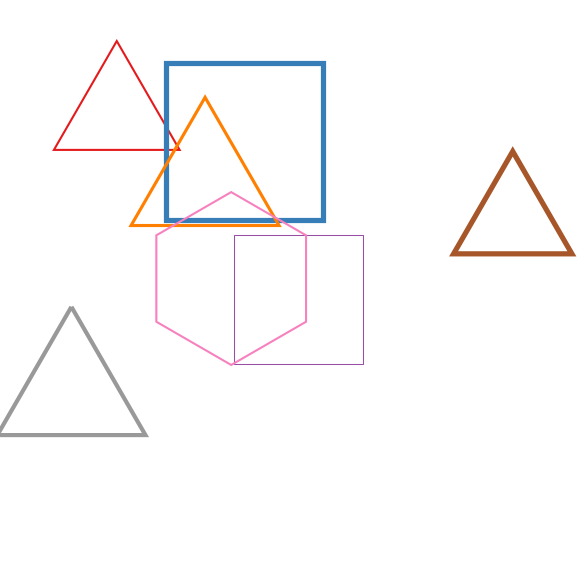[{"shape": "triangle", "thickness": 1, "radius": 0.63, "center": [0.202, 0.802]}, {"shape": "square", "thickness": 2.5, "radius": 0.68, "center": [0.423, 0.754]}, {"shape": "square", "thickness": 0.5, "radius": 0.56, "center": [0.517, 0.481]}, {"shape": "triangle", "thickness": 1.5, "radius": 0.74, "center": [0.355, 0.683]}, {"shape": "triangle", "thickness": 2.5, "radius": 0.59, "center": [0.888, 0.619]}, {"shape": "hexagon", "thickness": 1, "radius": 0.75, "center": [0.4, 0.517]}, {"shape": "triangle", "thickness": 2, "radius": 0.74, "center": [0.124, 0.32]}]